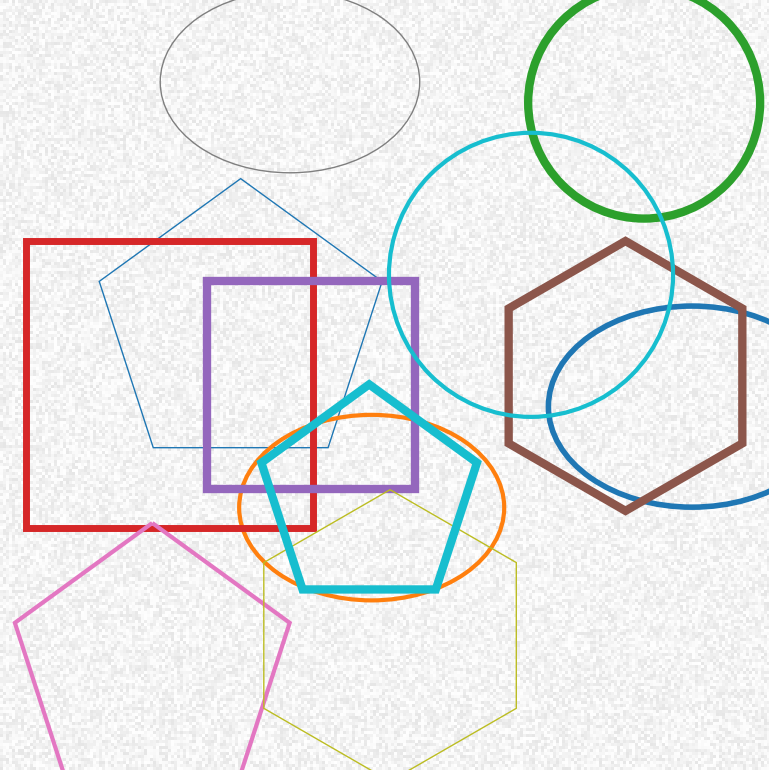[{"shape": "oval", "thickness": 2, "radius": 0.93, "center": [0.899, 0.472]}, {"shape": "pentagon", "thickness": 0.5, "radius": 0.97, "center": [0.313, 0.575]}, {"shape": "oval", "thickness": 1.5, "radius": 0.86, "center": [0.483, 0.341]}, {"shape": "circle", "thickness": 3, "radius": 0.75, "center": [0.837, 0.867]}, {"shape": "square", "thickness": 2.5, "radius": 0.93, "center": [0.22, 0.501]}, {"shape": "square", "thickness": 3, "radius": 0.68, "center": [0.404, 0.5]}, {"shape": "hexagon", "thickness": 3, "radius": 0.88, "center": [0.812, 0.512]}, {"shape": "pentagon", "thickness": 1.5, "radius": 0.94, "center": [0.198, 0.133]}, {"shape": "oval", "thickness": 0.5, "radius": 0.84, "center": [0.377, 0.894]}, {"shape": "hexagon", "thickness": 0.5, "radius": 0.95, "center": [0.507, 0.175]}, {"shape": "circle", "thickness": 1.5, "radius": 0.92, "center": [0.69, 0.643]}, {"shape": "pentagon", "thickness": 3, "radius": 0.74, "center": [0.479, 0.354]}]